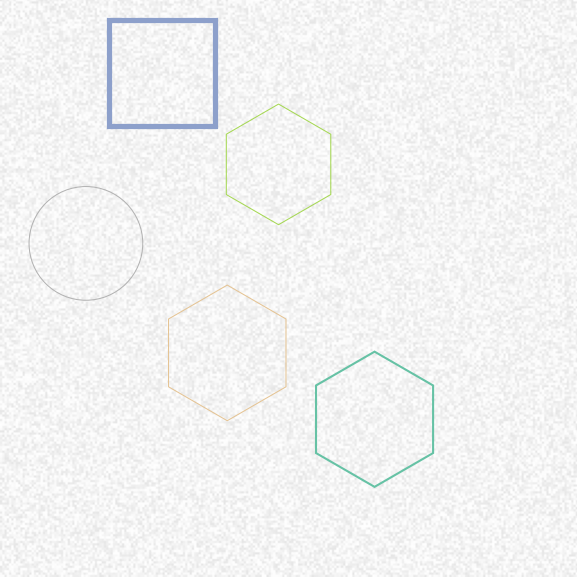[{"shape": "hexagon", "thickness": 1, "radius": 0.59, "center": [0.649, 0.273]}, {"shape": "square", "thickness": 2.5, "radius": 0.46, "center": [0.28, 0.872]}, {"shape": "hexagon", "thickness": 0.5, "radius": 0.52, "center": [0.482, 0.714]}, {"shape": "hexagon", "thickness": 0.5, "radius": 0.59, "center": [0.394, 0.388]}, {"shape": "circle", "thickness": 0.5, "radius": 0.49, "center": [0.149, 0.578]}]